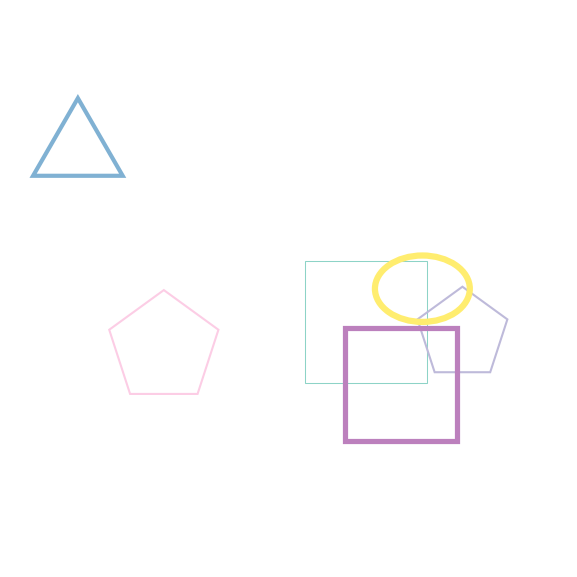[{"shape": "square", "thickness": 0.5, "radius": 0.53, "center": [0.634, 0.442]}, {"shape": "pentagon", "thickness": 1, "radius": 0.41, "center": [0.801, 0.421]}, {"shape": "triangle", "thickness": 2, "radius": 0.45, "center": [0.135, 0.74]}, {"shape": "pentagon", "thickness": 1, "radius": 0.5, "center": [0.284, 0.397]}, {"shape": "square", "thickness": 2.5, "radius": 0.49, "center": [0.695, 0.333]}, {"shape": "oval", "thickness": 3, "radius": 0.41, "center": [0.731, 0.499]}]